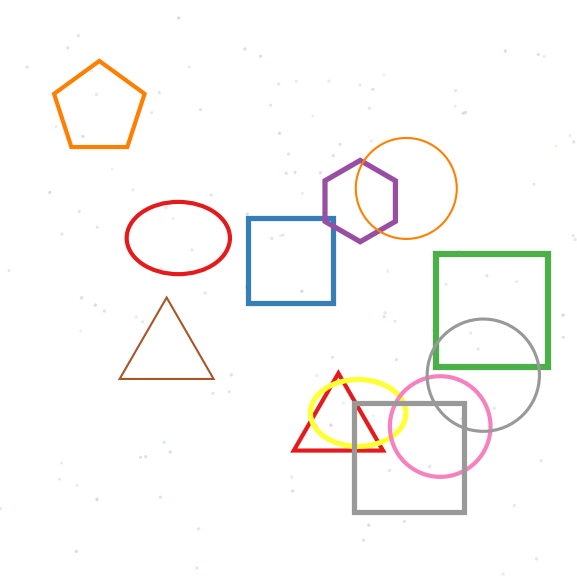[{"shape": "triangle", "thickness": 2, "radius": 0.45, "center": [0.586, 0.264]}, {"shape": "oval", "thickness": 2, "radius": 0.45, "center": [0.309, 0.587]}, {"shape": "square", "thickness": 2.5, "radius": 0.37, "center": [0.503, 0.547]}, {"shape": "square", "thickness": 3, "radius": 0.49, "center": [0.851, 0.461]}, {"shape": "hexagon", "thickness": 2.5, "radius": 0.35, "center": [0.624, 0.651]}, {"shape": "pentagon", "thickness": 2, "radius": 0.41, "center": [0.172, 0.811]}, {"shape": "circle", "thickness": 1, "radius": 0.44, "center": [0.704, 0.673]}, {"shape": "oval", "thickness": 2.5, "radius": 0.41, "center": [0.62, 0.284]}, {"shape": "triangle", "thickness": 1, "radius": 0.47, "center": [0.289, 0.39]}, {"shape": "circle", "thickness": 2, "radius": 0.44, "center": [0.762, 0.261]}, {"shape": "square", "thickness": 2.5, "radius": 0.47, "center": [0.709, 0.207]}, {"shape": "circle", "thickness": 1.5, "radius": 0.49, "center": [0.837, 0.349]}]